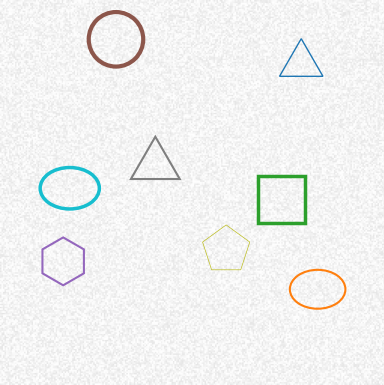[{"shape": "triangle", "thickness": 1, "radius": 0.33, "center": [0.782, 0.834]}, {"shape": "oval", "thickness": 1.5, "radius": 0.36, "center": [0.825, 0.249]}, {"shape": "square", "thickness": 2.5, "radius": 0.3, "center": [0.732, 0.482]}, {"shape": "hexagon", "thickness": 1.5, "radius": 0.31, "center": [0.164, 0.321]}, {"shape": "circle", "thickness": 3, "radius": 0.35, "center": [0.301, 0.898]}, {"shape": "triangle", "thickness": 1.5, "radius": 0.37, "center": [0.403, 0.572]}, {"shape": "pentagon", "thickness": 0.5, "radius": 0.32, "center": [0.587, 0.351]}, {"shape": "oval", "thickness": 2.5, "radius": 0.38, "center": [0.181, 0.511]}]